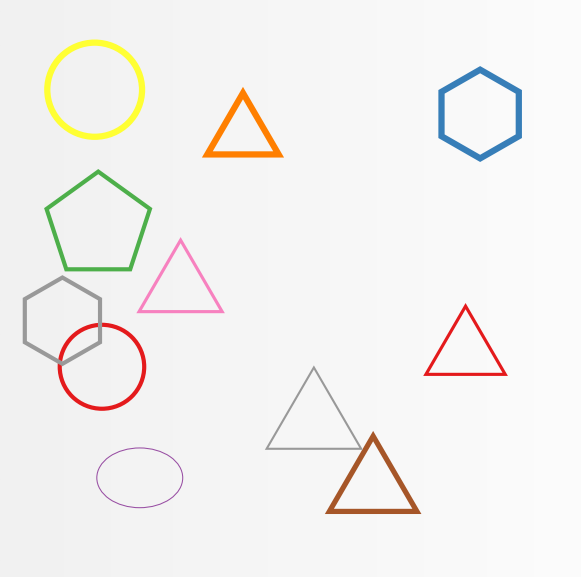[{"shape": "triangle", "thickness": 1.5, "radius": 0.39, "center": [0.801, 0.39]}, {"shape": "circle", "thickness": 2, "radius": 0.36, "center": [0.175, 0.364]}, {"shape": "hexagon", "thickness": 3, "radius": 0.38, "center": [0.826, 0.802]}, {"shape": "pentagon", "thickness": 2, "radius": 0.47, "center": [0.169, 0.608]}, {"shape": "oval", "thickness": 0.5, "radius": 0.37, "center": [0.24, 0.172]}, {"shape": "triangle", "thickness": 3, "radius": 0.35, "center": [0.418, 0.767]}, {"shape": "circle", "thickness": 3, "radius": 0.41, "center": [0.163, 0.844]}, {"shape": "triangle", "thickness": 2.5, "radius": 0.43, "center": [0.642, 0.157]}, {"shape": "triangle", "thickness": 1.5, "radius": 0.41, "center": [0.311, 0.501]}, {"shape": "triangle", "thickness": 1, "radius": 0.47, "center": [0.54, 0.269]}, {"shape": "hexagon", "thickness": 2, "radius": 0.37, "center": [0.107, 0.444]}]